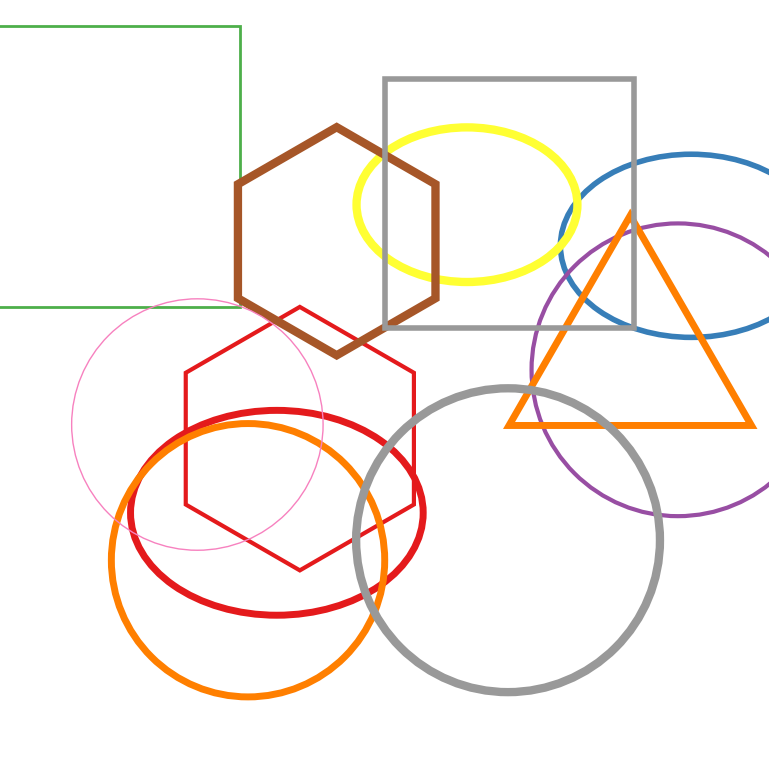[{"shape": "oval", "thickness": 2.5, "radius": 0.95, "center": [0.36, 0.334]}, {"shape": "hexagon", "thickness": 1.5, "radius": 0.86, "center": [0.389, 0.43]}, {"shape": "oval", "thickness": 2, "radius": 0.85, "center": [0.898, 0.681]}, {"shape": "square", "thickness": 1, "radius": 0.91, "center": [0.129, 0.784]}, {"shape": "circle", "thickness": 1.5, "radius": 0.95, "center": [0.88, 0.52]}, {"shape": "circle", "thickness": 2.5, "radius": 0.89, "center": [0.322, 0.272]}, {"shape": "triangle", "thickness": 2.5, "radius": 0.91, "center": [0.818, 0.538]}, {"shape": "oval", "thickness": 3, "radius": 0.72, "center": [0.606, 0.734]}, {"shape": "hexagon", "thickness": 3, "radius": 0.74, "center": [0.437, 0.687]}, {"shape": "circle", "thickness": 0.5, "radius": 0.82, "center": [0.256, 0.449]}, {"shape": "square", "thickness": 2, "radius": 0.81, "center": [0.661, 0.736]}, {"shape": "circle", "thickness": 3, "radius": 0.99, "center": [0.66, 0.298]}]